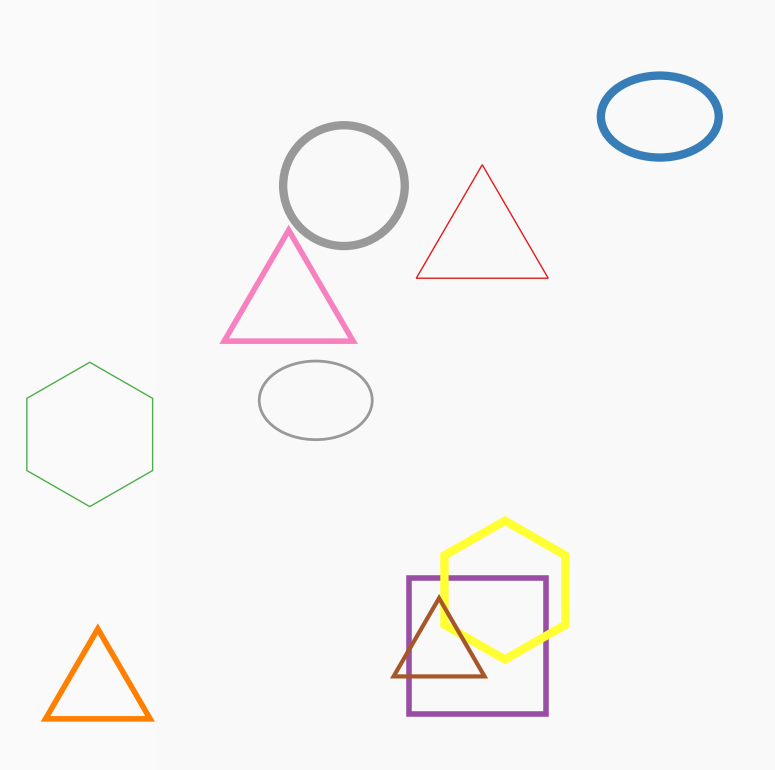[{"shape": "triangle", "thickness": 0.5, "radius": 0.49, "center": [0.622, 0.688]}, {"shape": "oval", "thickness": 3, "radius": 0.38, "center": [0.851, 0.849]}, {"shape": "hexagon", "thickness": 0.5, "radius": 0.47, "center": [0.116, 0.436]}, {"shape": "square", "thickness": 2, "radius": 0.44, "center": [0.616, 0.161]}, {"shape": "triangle", "thickness": 2, "radius": 0.39, "center": [0.126, 0.105]}, {"shape": "hexagon", "thickness": 3, "radius": 0.45, "center": [0.652, 0.234]}, {"shape": "triangle", "thickness": 1.5, "radius": 0.34, "center": [0.567, 0.155]}, {"shape": "triangle", "thickness": 2, "radius": 0.48, "center": [0.372, 0.605]}, {"shape": "oval", "thickness": 1, "radius": 0.36, "center": [0.407, 0.48]}, {"shape": "circle", "thickness": 3, "radius": 0.39, "center": [0.444, 0.759]}]